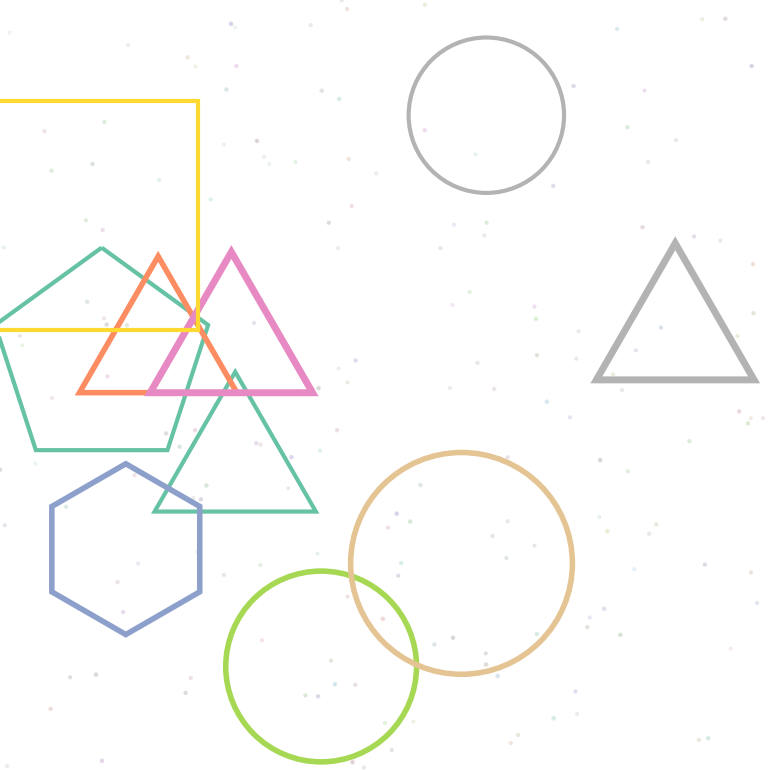[{"shape": "pentagon", "thickness": 1.5, "radius": 0.73, "center": [0.132, 0.533]}, {"shape": "triangle", "thickness": 1.5, "radius": 0.6, "center": [0.305, 0.396]}, {"shape": "triangle", "thickness": 2, "radius": 0.59, "center": [0.205, 0.549]}, {"shape": "hexagon", "thickness": 2, "radius": 0.55, "center": [0.163, 0.287]}, {"shape": "triangle", "thickness": 2.5, "radius": 0.61, "center": [0.3, 0.551]}, {"shape": "circle", "thickness": 2, "radius": 0.62, "center": [0.417, 0.134]}, {"shape": "square", "thickness": 1.5, "radius": 0.74, "center": [0.108, 0.721]}, {"shape": "circle", "thickness": 2, "radius": 0.72, "center": [0.599, 0.268]}, {"shape": "triangle", "thickness": 2.5, "radius": 0.59, "center": [0.877, 0.566]}, {"shape": "circle", "thickness": 1.5, "radius": 0.5, "center": [0.632, 0.85]}]